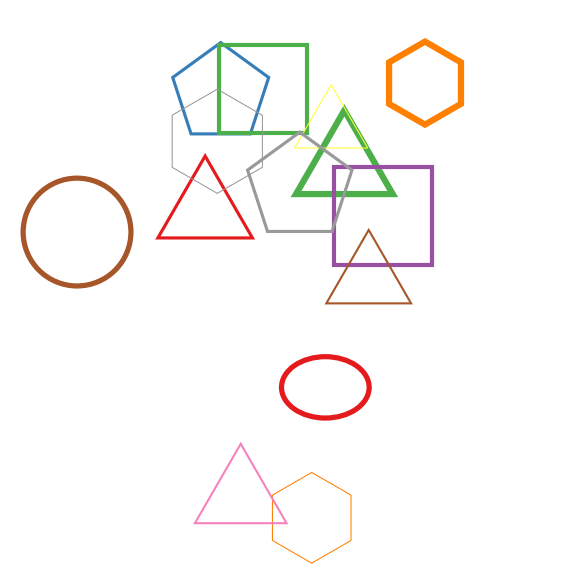[{"shape": "oval", "thickness": 2.5, "radius": 0.38, "center": [0.563, 0.328]}, {"shape": "triangle", "thickness": 1.5, "radius": 0.47, "center": [0.355, 0.634]}, {"shape": "pentagon", "thickness": 1.5, "radius": 0.44, "center": [0.382, 0.838]}, {"shape": "square", "thickness": 2, "radius": 0.38, "center": [0.455, 0.845]}, {"shape": "triangle", "thickness": 3, "radius": 0.48, "center": [0.596, 0.711]}, {"shape": "square", "thickness": 2, "radius": 0.42, "center": [0.663, 0.625]}, {"shape": "hexagon", "thickness": 0.5, "radius": 0.39, "center": [0.54, 0.103]}, {"shape": "hexagon", "thickness": 3, "radius": 0.36, "center": [0.736, 0.855]}, {"shape": "triangle", "thickness": 0.5, "radius": 0.37, "center": [0.573, 0.779]}, {"shape": "triangle", "thickness": 1, "radius": 0.42, "center": [0.638, 0.516]}, {"shape": "circle", "thickness": 2.5, "radius": 0.47, "center": [0.133, 0.597]}, {"shape": "triangle", "thickness": 1, "radius": 0.46, "center": [0.417, 0.139]}, {"shape": "pentagon", "thickness": 1.5, "radius": 0.48, "center": [0.519, 0.675]}, {"shape": "hexagon", "thickness": 0.5, "radius": 0.45, "center": [0.376, 0.755]}]